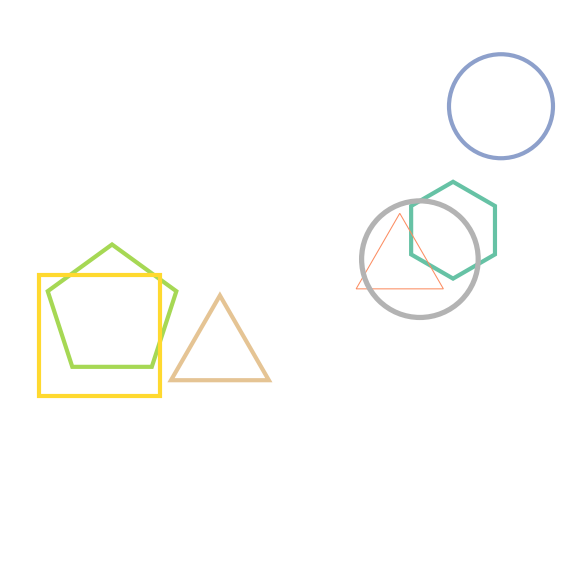[{"shape": "hexagon", "thickness": 2, "radius": 0.42, "center": [0.785, 0.601]}, {"shape": "triangle", "thickness": 0.5, "radius": 0.44, "center": [0.692, 0.543]}, {"shape": "circle", "thickness": 2, "radius": 0.45, "center": [0.868, 0.815]}, {"shape": "pentagon", "thickness": 2, "radius": 0.59, "center": [0.194, 0.459]}, {"shape": "square", "thickness": 2, "radius": 0.52, "center": [0.172, 0.418]}, {"shape": "triangle", "thickness": 2, "radius": 0.49, "center": [0.381, 0.39]}, {"shape": "circle", "thickness": 2.5, "radius": 0.5, "center": [0.727, 0.55]}]